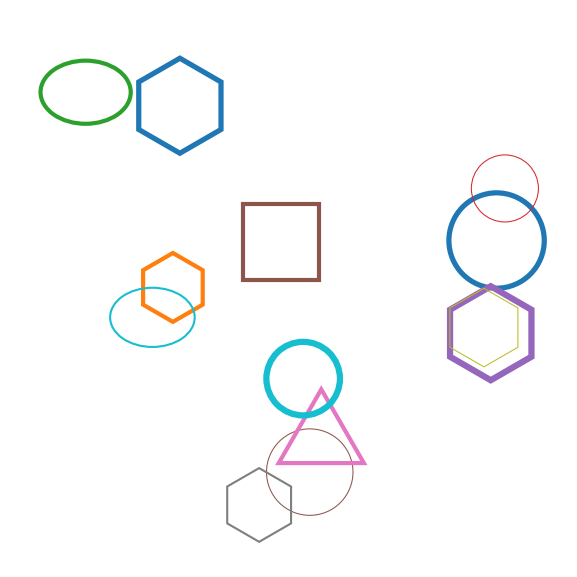[{"shape": "hexagon", "thickness": 2.5, "radius": 0.41, "center": [0.311, 0.816]}, {"shape": "circle", "thickness": 2.5, "radius": 0.41, "center": [0.86, 0.583]}, {"shape": "hexagon", "thickness": 2, "radius": 0.3, "center": [0.299, 0.501]}, {"shape": "oval", "thickness": 2, "radius": 0.39, "center": [0.148, 0.839]}, {"shape": "circle", "thickness": 0.5, "radius": 0.29, "center": [0.874, 0.673]}, {"shape": "hexagon", "thickness": 3, "radius": 0.41, "center": [0.85, 0.422]}, {"shape": "circle", "thickness": 0.5, "radius": 0.37, "center": [0.536, 0.182]}, {"shape": "square", "thickness": 2, "radius": 0.33, "center": [0.486, 0.58]}, {"shape": "triangle", "thickness": 2, "radius": 0.43, "center": [0.556, 0.24]}, {"shape": "hexagon", "thickness": 1, "radius": 0.32, "center": [0.449, 0.125]}, {"shape": "hexagon", "thickness": 0.5, "radius": 0.34, "center": [0.838, 0.432]}, {"shape": "circle", "thickness": 3, "radius": 0.32, "center": [0.525, 0.344]}, {"shape": "oval", "thickness": 1, "radius": 0.37, "center": [0.264, 0.45]}]